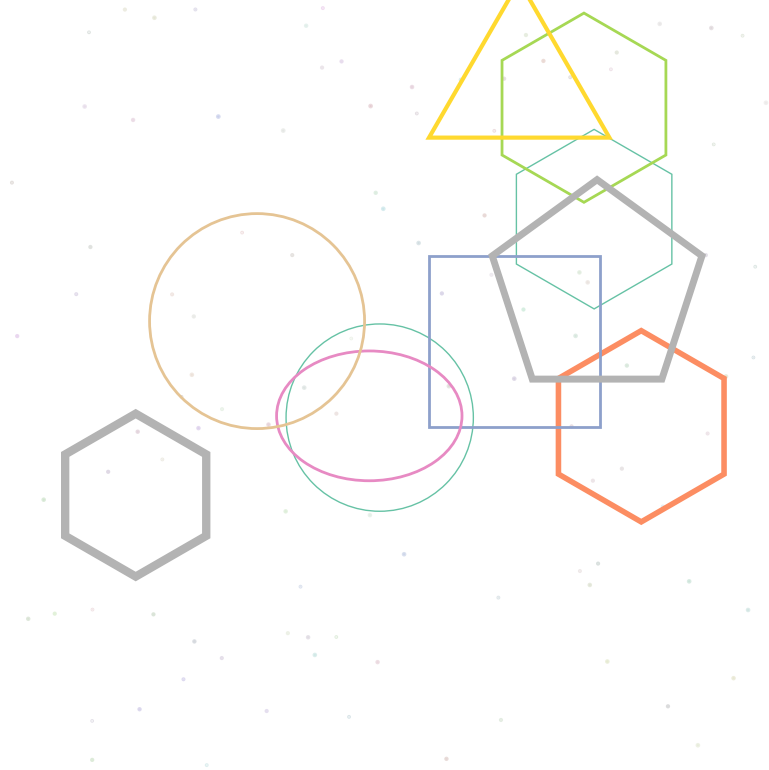[{"shape": "circle", "thickness": 0.5, "radius": 0.61, "center": [0.493, 0.458]}, {"shape": "hexagon", "thickness": 0.5, "radius": 0.58, "center": [0.772, 0.715]}, {"shape": "hexagon", "thickness": 2, "radius": 0.62, "center": [0.833, 0.446]}, {"shape": "square", "thickness": 1, "radius": 0.55, "center": [0.668, 0.556]}, {"shape": "oval", "thickness": 1, "radius": 0.6, "center": [0.48, 0.46]}, {"shape": "hexagon", "thickness": 1, "radius": 0.61, "center": [0.758, 0.86]}, {"shape": "triangle", "thickness": 1.5, "radius": 0.68, "center": [0.674, 0.889]}, {"shape": "circle", "thickness": 1, "radius": 0.7, "center": [0.334, 0.583]}, {"shape": "hexagon", "thickness": 3, "radius": 0.53, "center": [0.176, 0.357]}, {"shape": "pentagon", "thickness": 2.5, "radius": 0.72, "center": [0.775, 0.623]}]